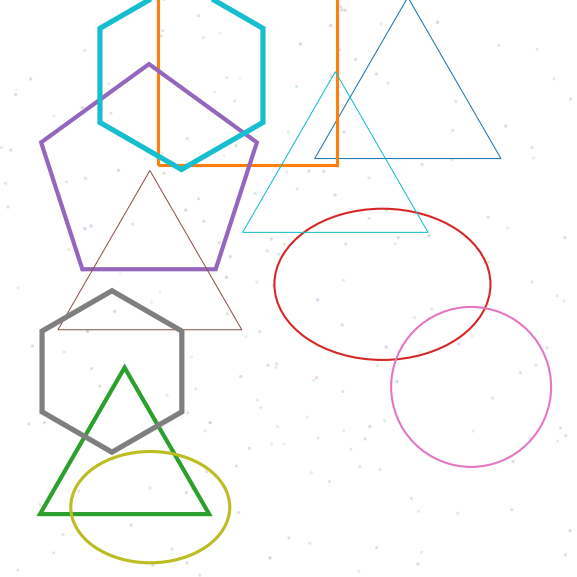[{"shape": "triangle", "thickness": 0.5, "radius": 0.93, "center": [0.706, 0.818]}, {"shape": "square", "thickness": 1.5, "radius": 0.77, "center": [0.429, 0.868]}, {"shape": "triangle", "thickness": 2, "radius": 0.85, "center": [0.216, 0.193]}, {"shape": "oval", "thickness": 1, "radius": 0.94, "center": [0.662, 0.507]}, {"shape": "pentagon", "thickness": 2, "radius": 0.98, "center": [0.258, 0.692]}, {"shape": "triangle", "thickness": 0.5, "radius": 0.92, "center": [0.26, 0.52]}, {"shape": "circle", "thickness": 1, "radius": 0.69, "center": [0.816, 0.329]}, {"shape": "hexagon", "thickness": 2.5, "radius": 0.7, "center": [0.194, 0.356]}, {"shape": "oval", "thickness": 1.5, "radius": 0.69, "center": [0.26, 0.121]}, {"shape": "triangle", "thickness": 0.5, "radius": 0.93, "center": [0.581, 0.689]}, {"shape": "hexagon", "thickness": 2.5, "radius": 0.81, "center": [0.314, 0.869]}]